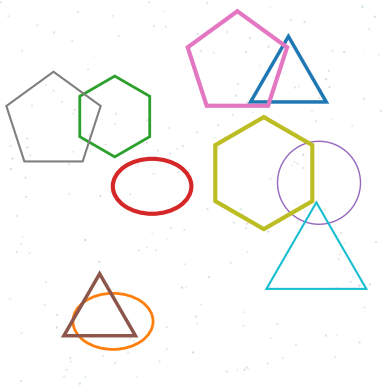[{"shape": "triangle", "thickness": 2.5, "radius": 0.57, "center": [0.749, 0.792]}, {"shape": "oval", "thickness": 2, "radius": 0.52, "center": [0.293, 0.165]}, {"shape": "hexagon", "thickness": 2, "radius": 0.52, "center": [0.298, 0.697]}, {"shape": "oval", "thickness": 3, "radius": 0.51, "center": [0.395, 0.516]}, {"shape": "circle", "thickness": 1, "radius": 0.54, "center": [0.829, 0.525]}, {"shape": "triangle", "thickness": 2.5, "radius": 0.54, "center": [0.259, 0.182]}, {"shape": "pentagon", "thickness": 3, "radius": 0.68, "center": [0.617, 0.835]}, {"shape": "pentagon", "thickness": 1.5, "radius": 0.64, "center": [0.139, 0.685]}, {"shape": "hexagon", "thickness": 3, "radius": 0.73, "center": [0.685, 0.55]}, {"shape": "triangle", "thickness": 1.5, "radius": 0.75, "center": [0.822, 0.325]}]